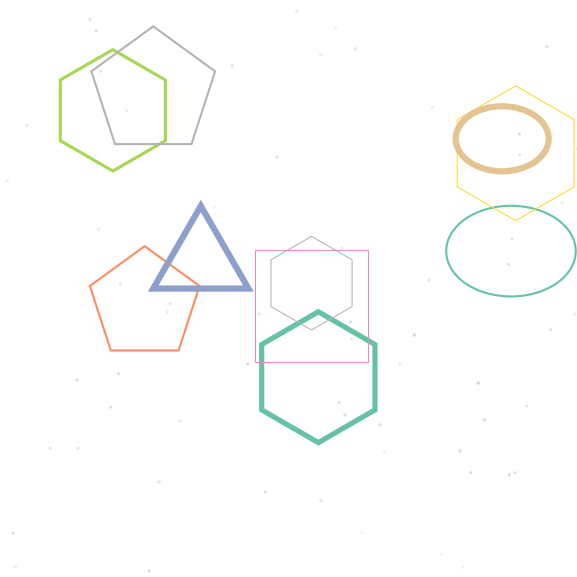[{"shape": "oval", "thickness": 1, "radius": 0.56, "center": [0.885, 0.564]}, {"shape": "hexagon", "thickness": 2.5, "radius": 0.57, "center": [0.551, 0.346]}, {"shape": "pentagon", "thickness": 1, "radius": 0.5, "center": [0.251, 0.473]}, {"shape": "triangle", "thickness": 3, "radius": 0.48, "center": [0.348, 0.547]}, {"shape": "square", "thickness": 0.5, "radius": 0.49, "center": [0.539, 0.47]}, {"shape": "hexagon", "thickness": 1.5, "radius": 0.53, "center": [0.195, 0.808]}, {"shape": "hexagon", "thickness": 0.5, "radius": 0.58, "center": [0.893, 0.734]}, {"shape": "oval", "thickness": 3, "radius": 0.4, "center": [0.87, 0.759]}, {"shape": "pentagon", "thickness": 1, "radius": 0.56, "center": [0.265, 0.841]}, {"shape": "hexagon", "thickness": 0.5, "radius": 0.41, "center": [0.539, 0.509]}]